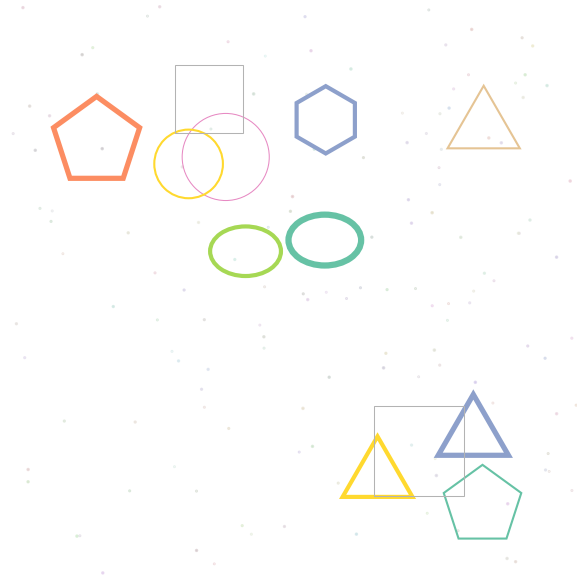[{"shape": "oval", "thickness": 3, "radius": 0.31, "center": [0.562, 0.583]}, {"shape": "pentagon", "thickness": 1, "radius": 0.35, "center": [0.836, 0.124]}, {"shape": "pentagon", "thickness": 2.5, "radius": 0.39, "center": [0.167, 0.754]}, {"shape": "triangle", "thickness": 2.5, "radius": 0.35, "center": [0.82, 0.246]}, {"shape": "hexagon", "thickness": 2, "radius": 0.29, "center": [0.564, 0.792]}, {"shape": "circle", "thickness": 0.5, "radius": 0.38, "center": [0.391, 0.727]}, {"shape": "oval", "thickness": 2, "radius": 0.31, "center": [0.425, 0.564]}, {"shape": "circle", "thickness": 1, "radius": 0.3, "center": [0.327, 0.715]}, {"shape": "triangle", "thickness": 2, "radius": 0.35, "center": [0.654, 0.174]}, {"shape": "triangle", "thickness": 1, "radius": 0.36, "center": [0.838, 0.778]}, {"shape": "square", "thickness": 0.5, "radius": 0.3, "center": [0.362, 0.828]}, {"shape": "square", "thickness": 0.5, "radius": 0.39, "center": [0.725, 0.218]}]